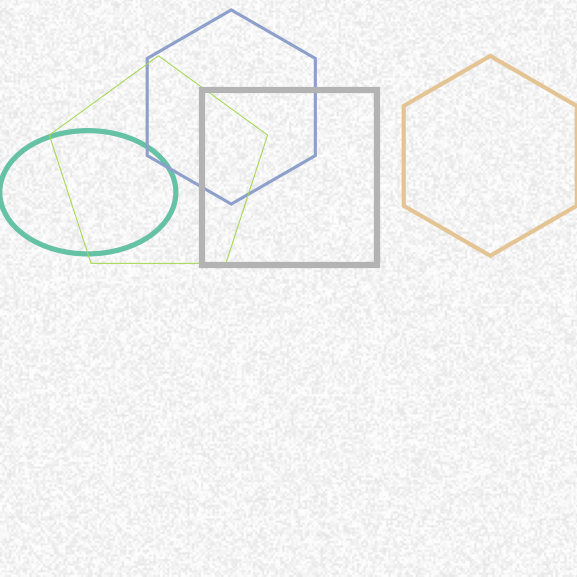[{"shape": "oval", "thickness": 2.5, "radius": 0.76, "center": [0.152, 0.666]}, {"shape": "hexagon", "thickness": 1.5, "radius": 0.84, "center": [0.4, 0.814]}, {"shape": "pentagon", "thickness": 0.5, "radius": 0.99, "center": [0.274, 0.704]}, {"shape": "hexagon", "thickness": 2, "radius": 0.86, "center": [0.849, 0.729]}, {"shape": "square", "thickness": 3, "radius": 0.75, "center": [0.501, 0.692]}]